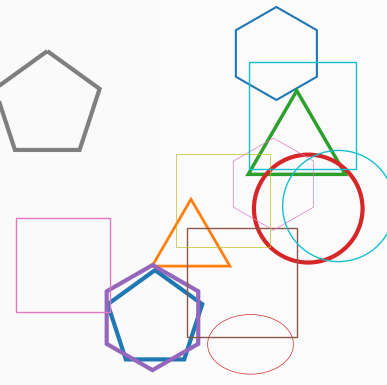[{"shape": "hexagon", "thickness": 1.5, "radius": 0.6, "center": [0.713, 0.861]}, {"shape": "pentagon", "thickness": 3, "radius": 0.64, "center": [0.4, 0.17]}, {"shape": "triangle", "thickness": 2, "radius": 0.58, "center": [0.493, 0.367]}, {"shape": "triangle", "thickness": 2.5, "radius": 0.72, "center": [0.766, 0.62]}, {"shape": "circle", "thickness": 3, "radius": 0.7, "center": [0.795, 0.458]}, {"shape": "oval", "thickness": 0.5, "radius": 0.55, "center": [0.647, 0.106]}, {"shape": "hexagon", "thickness": 3, "radius": 0.68, "center": [0.393, 0.175]}, {"shape": "square", "thickness": 1, "radius": 0.71, "center": [0.625, 0.267]}, {"shape": "square", "thickness": 1, "radius": 0.61, "center": [0.163, 0.312]}, {"shape": "hexagon", "thickness": 0.5, "radius": 0.6, "center": [0.706, 0.522]}, {"shape": "pentagon", "thickness": 3, "radius": 0.71, "center": [0.122, 0.725]}, {"shape": "square", "thickness": 0.5, "radius": 0.61, "center": [0.575, 0.479]}, {"shape": "square", "thickness": 1, "radius": 0.69, "center": [0.78, 0.7]}, {"shape": "circle", "thickness": 1, "radius": 0.72, "center": [0.874, 0.465]}]